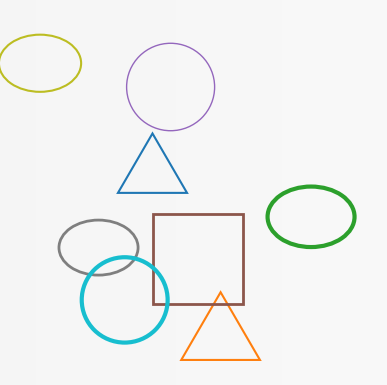[{"shape": "triangle", "thickness": 1.5, "radius": 0.51, "center": [0.394, 0.55]}, {"shape": "triangle", "thickness": 1.5, "radius": 0.59, "center": [0.569, 0.124]}, {"shape": "oval", "thickness": 3, "radius": 0.56, "center": [0.803, 0.437]}, {"shape": "circle", "thickness": 1, "radius": 0.57, "center": [0.44, 0.774]}, {"shape": "square", "thickness": 2, "radius": 0.58, "center": [0.51, 0.327]}, {"shape": "oval", "thickness": 2, "radius": 0.51, "center": [0.254, 0.357]}, {"shape": "oval", "thickness": 1.5, "radius": 0.53, "center": [0.103, 0.836]}, {"shape": "circle", "thickness": 3, "radius": 0.55, "center": [0.322, 0.221]}]